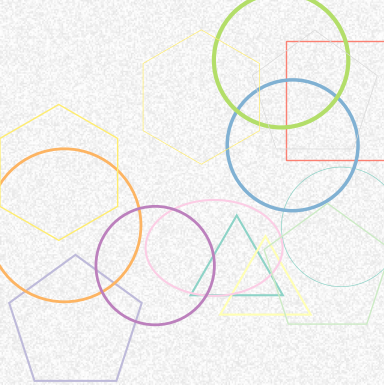[{"shape": "triangle", "thickness": 1.5, "radius": 0.69, "center": [0.615, 0.302]}, {"shape": "circle", "thickness": 0.5, "radius": 0.78, "center": [0.886, 0.411]}, {"shape": "triangle", "thickness": 1.5, "radius": 0.68, "center": [0.69, 0.251]}, {"shape": "pentagon", "thickness": 1.5, "radius": 0.9, "center": [0.196, 0.157]}, {"shape": "square", "thickness": 1, "radius": 0.77, "center": [0.897, 0.739]}, {"shape": "circle", "thickness": 2.5, "radius": 0.85, "center": [0.76, 0.623]}, {"shape": "circle", "thickness": 2, "radius": 0.99, "center": [0.167, 0.415]}, {"shape": "circle", "thickness": 3, "radius": 0.87, "center": [0.73, 0.844]}, {"shape": "oval", "thickness": 1.5, "radius": 0.89, "center": [0.556, 0.356]}, {"shape": "pentagon", "thickness": 0.5, "radius": 0.85, "center": [0.818, 0.751]}, {"shape": "circle", "thickness": 2, "radius": 0.77, "center": [0.403, 0.31]}, {"shape": "pentagon", "thickness": 1, "radius": 0.87, "center": [0.851, 0.298]}, {"shape": "hexagon", "thickness": 0.5, "radius": 0.87, "center": [0.523, 0.748]}, {"shape": "hexagon", "thickness": 1, "radius": 0.88, "center": [0.153, 0.552]}]